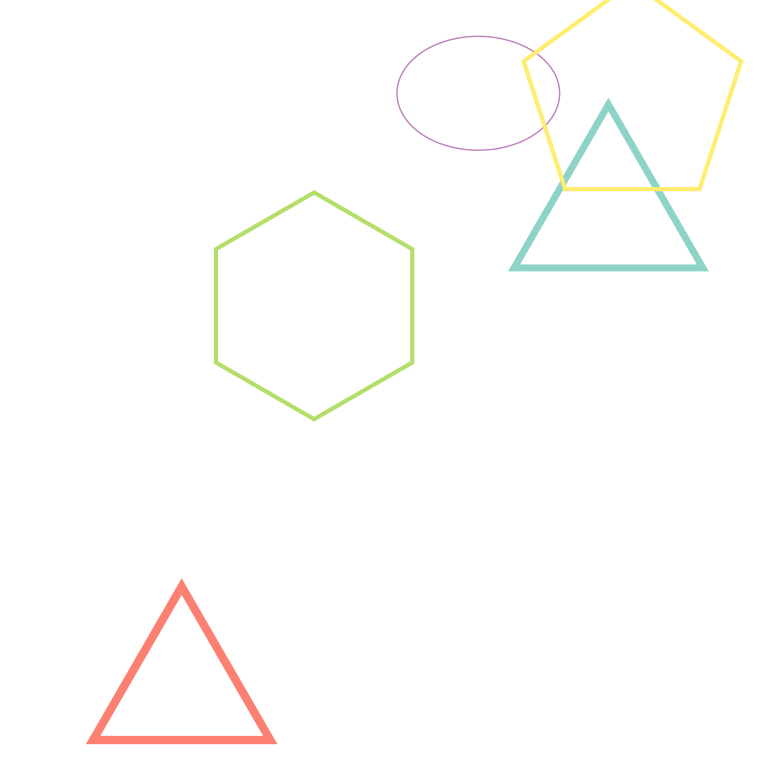[{"shape": "triangle", "thickness": 2.5, "radius": 0.71, "center": [0.79, 0.723]}, {"shape": "triangle", "thickness": 3, "radius": 0.66, "center": [0.236, 0.105]}, {"shape": "hexagon", "thickness": 1.5, "radius": 0.74, "center": [0.408, 0.603]}, {"shape": "oval", "thickness": 0.5, "radius": 0.53, "center": [0.621, 0.879]}, {"shape": "pentagon", "thickness": 1.5, "radius": 0.74, "center": [0.821, 0.874]}]